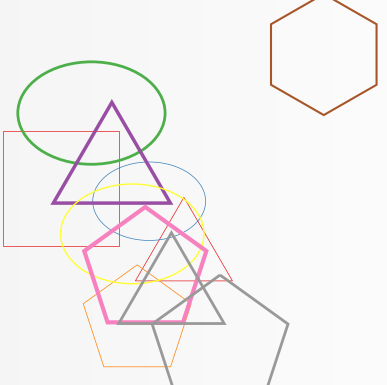[{"shape": "triangle", "thickness": 0.5, "radius": 0.72, "center": [0.475, 0.343]}, {"shape": "square", "thickness": 0.5, "radius": 0.75, "center": [0.156, 0.511]}, {"shape": "oval", "thickness": 0.5, "radius": 0.73, "center": [0.385, 0.477]}, {"shape": "oval", "thickness": 2, "radius": 0.95, "center": [0.236, 0.706]}, {"shape": "triangle", "thickness": 2.5, "radius": 0.87, "center": [0.289, 0.56]}, {"shape": "pentagon", "thickness": 0.5, "radius": 0.73, "center": [0.354, 0.166]}, {"shape": "oval", "thickness": 1, "radius": 0.92, "center": [0.341, 0.393]}, {"shape": "hexagon", "thickness": 1.5, "radius": 0.79, "center": [0.836, 0.858]}, {"shape": "pentagon", "thickness": 3, "radius": 0.83, "center": [0.375, 0.297]}, {"shape": "triangle", "thickness": 2, "radius": 0.79, "center": [0.442, 0.238]}, {"shape": "pentagon", "thickness": 2, "radius": 0.92, "center": [0.568, 0.101]}]